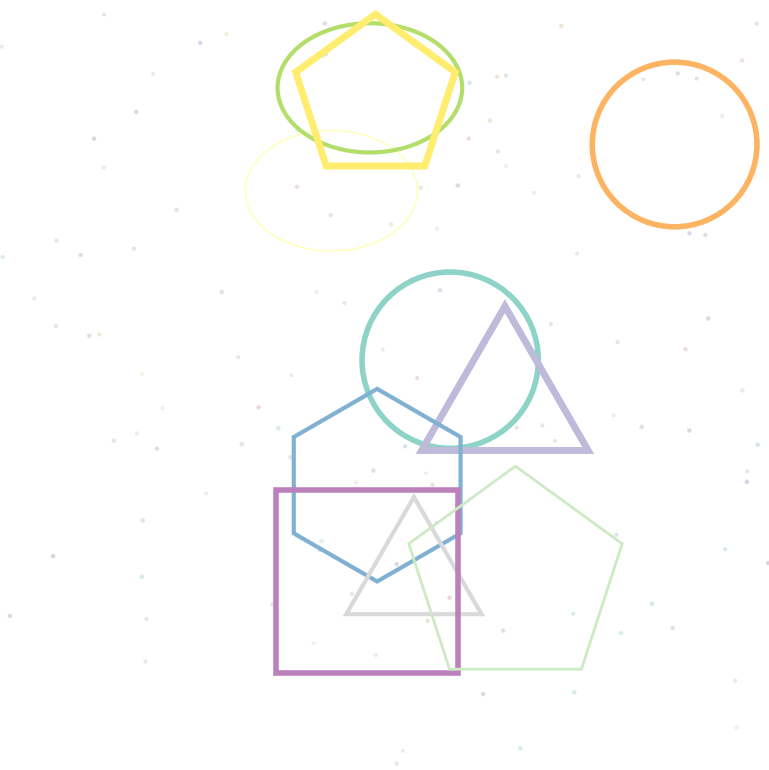[{"shape": "circle", "thickness": 2, "radius": 0.57, "center": [0.585, 0.532]}, {"shape": "oval", "thickness": 0.5, "radius": 0.56, "center": [0.43, 0.752]}, {"shape": "triangle", "thickness": 2.5, "radius": 0.62, "center": [0.656, 0.477]}, {"shape": "hexagon", "thickness": 1.5, "radius": 0.63, "center": [0.49, 0.37]}, {"shape": "circle", "thickness": 2, "radius": 0.53, "center": [0.876, 0.812]}, {"shape": "oval", "thickness": 1.5, "radius": 0.6, "center": [0.48, 0.886]}, {"shape": "triangle", "thickness": 1.5, "radius": 0.51, "center": [0.538, 0.253]}, {"shape": "square", "thickness": 2, "radius": 0.59, "center": [0.477, 0.245]}, {"shape": "pentagon", "thickness": 1, "radius": 0.73, "center": [0.669, 0.249]}, {"shape": "pentagon", "thickness": 2.5, "radius": 0.54, "center": [0.488, 0.873]}]